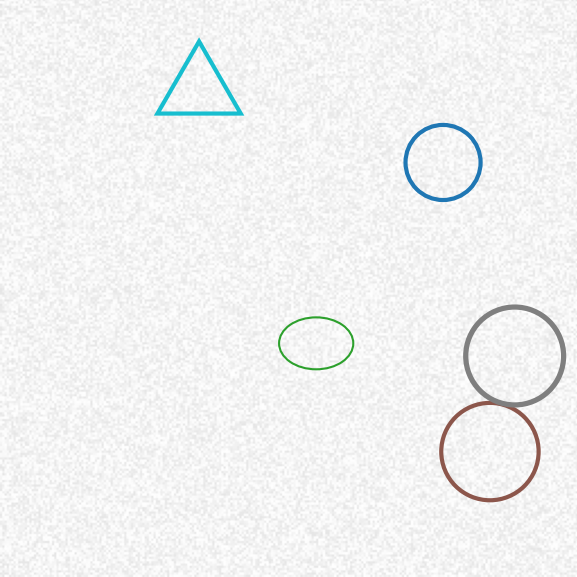[{"shape": "circle", "thickness": 2, "radius": 0.32, "center": [0.767, 0.718]}, {"shape": "oval", "thickness": 1, "radius": 0.32, "center": [0.547, 0.405]}, {"shape": "circle", "thickness": 2, "radius": 0.42, "center": [0.848, 0.217]}, {"shape": "circle", "thickness": 2.5, "radius": 0.42, "center": [0.891, 0.383]}, {"shape": "triangle", "thickness": 2, "radius": 0.42, "center": [0.345, 0.844]}]